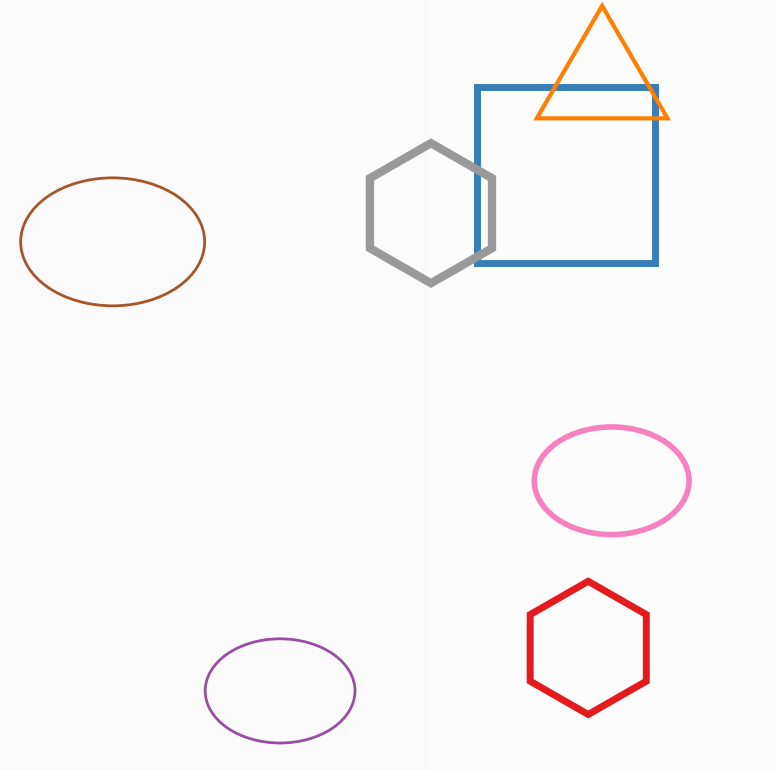[{"shape": "hexagon", "thickness": 2.5, "radius": 0.43, "center": [0.759, 0.159]}, {"shape": "square", "thickness": 2.5, "radius": 0.57, "center": [0.73, 0.773]}, {"shape": "oval", "thickness": 1, "radius": 0.48, "center": [0.361, 0.103]}, {"shape": "triangle", "thickness": 1.5, "radius": 0.49, "center": [0.777, 0.895]}, {"shape": "oval", "thickness": 1, "radius": 0.59, "center": [0.145, 0.686]}, {"shape": "oval", "thickness": 2, "radius": 0.5, "center": [0.789, 0.376]}, {"shape": "hexagon", "thickness": 3, "radius": 0.45, "center": [0.556, 0.723]}]